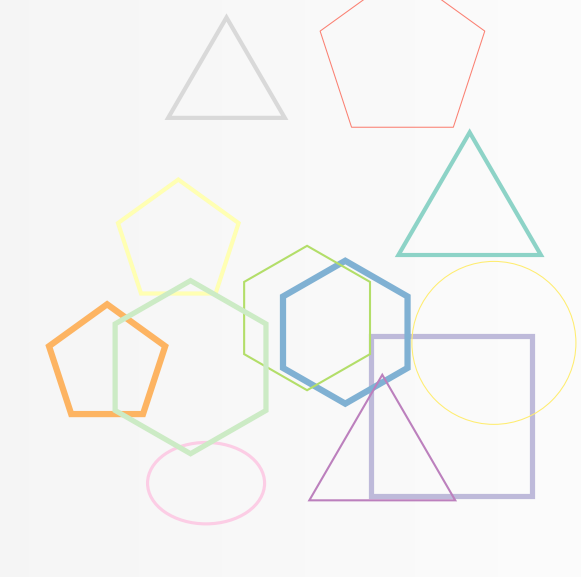[{"shape": "triangle", "thickness": 2, "radius": 0.71, "center": [0.808, 0.628]}, {"shape": "pentagon", "thickness": 2, "radius": 0.55, "center": [0.307, 0.579]}, {"shape": "square", "thickness": 2.5, "radius": 0.69, "center": [0.777, 0.279]}, {"shape": "pentagon", "thickness": 0.5, "radius": 0.74, "center": [0.692, 0.899]}, {"shape": "hexagon", "thickness": 3, "radius": 0.62, "center": [0.594, 0.424]}, {"shape": "pentagon", "thickness": 3, "radius": 0.53, "center": [0.184, 0.367]}, {"shape": "hexagon", "thickness": 1, "radius": 0.63, "center": [0.528, 0.448]}, {"shape": "oval", "thickness": 1.5, "radius": 0.5, "center": [0.355, 0.162]}, {"shape": "triangle", "thickness": 2, "radius": 0.58, "center": [0.39, 0.853]}, {"shape": "triangle", "thickness": 1, "radius": 0.72, "center": [0.658, 0.205]}, {"shape": "hexagon", "thickness": 2.5, "radius": 0.75, "center": [0.328, 0.363]}, {"shape": "circle", "thickness": 0.5, "radius": 0.71, "center": [0.85, 0.405]}]